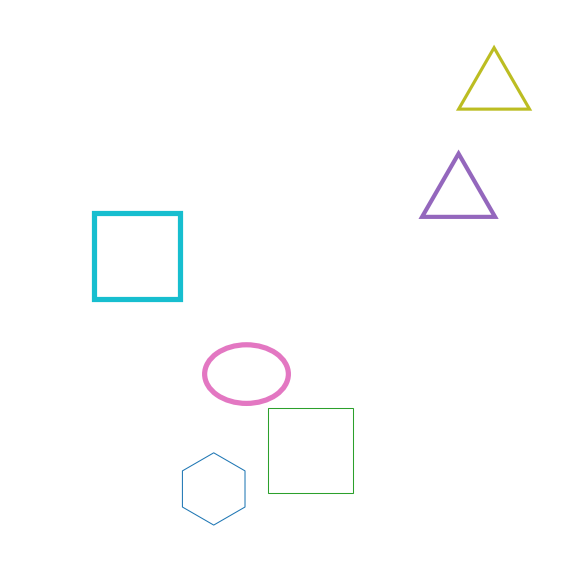[{"shape": "hexagon", "thickness": 0.5, "radius": 0.31, "center": [0.37, 0.152]}, {"shape": "square", "thickness": 0.5, "radius": 0.37, "center": [0.537, 0.219]}, {"shape": "triangle", "thickness": 2, "radius": 0.36, "center": [0.794, 0.66]}, {"shape": "oval", "thickness": 2.5, "radius": 0.36, "center": [0.427, 0.351]}, {"shape": "triangle", "thickness": 1.5, "radius": 0.35, "center": [0.856, 0.846]}, {"shape": "square", "thickness": 2.5, "radius": 0.37, "center": [0.237, 0.555]}]